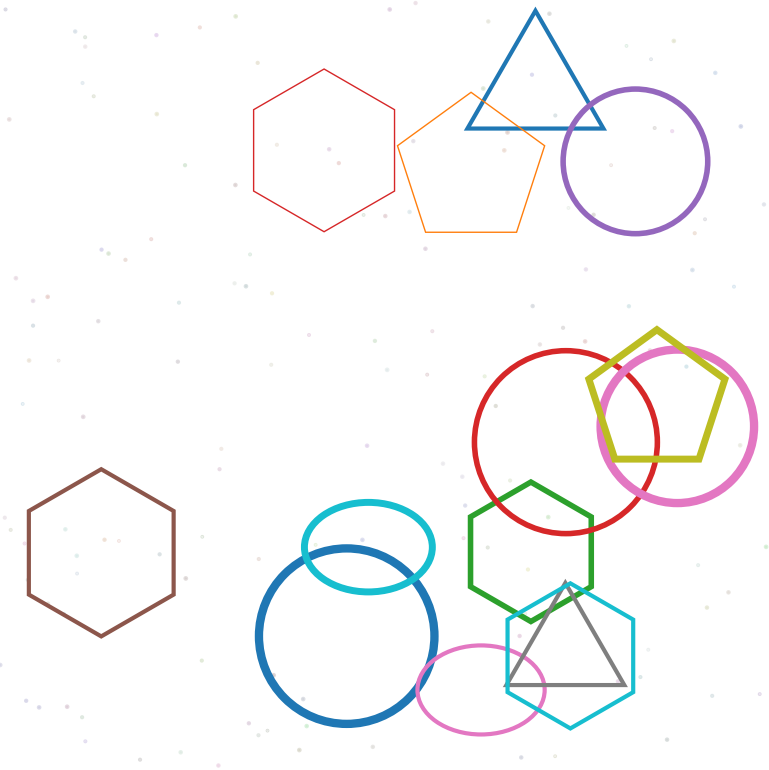[{"shape": "triangle", "thickness": 1.5, "radius": 0.51, "center": [0.695, 0.884]}, {"shape": "circle", "thickness": 3, "radius": 0.57, "center": [0.45, 0.174]}, {"shape": "pentagon", "thickness": 0.5, "radius": 0.5, "center": [0.612, 0.78]}, {"shape": "hexagon", "thickness": 2, "radius": 0.45, "center": [0.689, 0.283]}, {"shape": "hexagon", "thickness": 0.5, "radius": 0.53, "center": [0.421, 0.805]}, {"shape": "circle", "thickness": 2, "radius": 0.59, "center": [0.735, 0.426]}, {"shape": "circle", "thickness": 2, "radius": 0.47, "center": [0.825, 0.79]}, {"shape": "hexagon", "thickness": 1.5, "radius": 0.54, "center": [0.131, 0.282]}, {"shape": "circle", "thickness": 3, "radius": 0.5, "center": [0.88, 0.446]}, {"shape": "oval", "thickness": 1.5, "radius": 0.41, "center": [0.625, 0.104]}, {"shape": "triangle", "thickness": 1.5, "radius": 0.44, "center": [0.734, 0.155]}, {"shape": "pentagon", "thickness": 2.5, "radius": 0.46, "center": [0.853, 0.479]}, {"shape": "oval", "thickness": 2.5, "radius": 0.42, "center": [0.478, 0.289]}, {"shape": "hexagon", "thickness": 1.5, "radius": 0.47, "center": [0.741, 0.148]}]